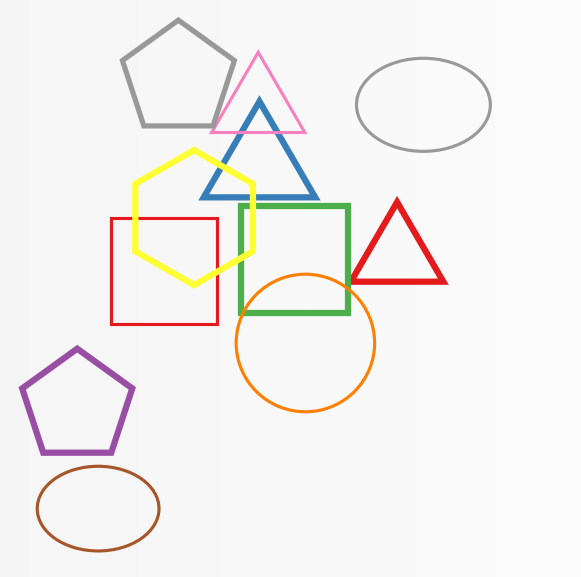[{"shape": "square", "thickness": 1.5, "radius": 0.46, "center": [0.282, 0.53]}, {"shape": "triangle", "thickness": 3, "radius": 0.46, "center": [0.683, 0.557]}, {"shape": "triangle", "thickness": 3, "radius": 0.55, "center": [0.446, 0.713]}, {"shape": "square", "thickness": 3, "radius": 0.46, "center": [0.507, 0.55]}, {"shape": "pentagon", "thickness": 3, "radius": 0.5, "center": [0.133, 0.296]}, {"shape": "circle", "thickness": 1.5, "radius": 0.6, "center": [0.525, 0.405]}, {"shape": "hexagon", "thickness": 3, "radius": 0.58, "center": [0.334, 0.622]}, {"shape": "oval", "thickness": 1.5, "radius": 0.52, "center": [0.169, 0.118]}, {"shape": "triangle", "thickness": 1.5, "radius": 0.46, "center": [0.444, 0.816]}, {"shape": "pentagon", "thickness": 2.5, "radius": 0.51, "center": [0.307, 0.863]}, {"shape": "oval", "thickness": 1.5, "radius": 0.58, "center": [0.728, 0.818]}]